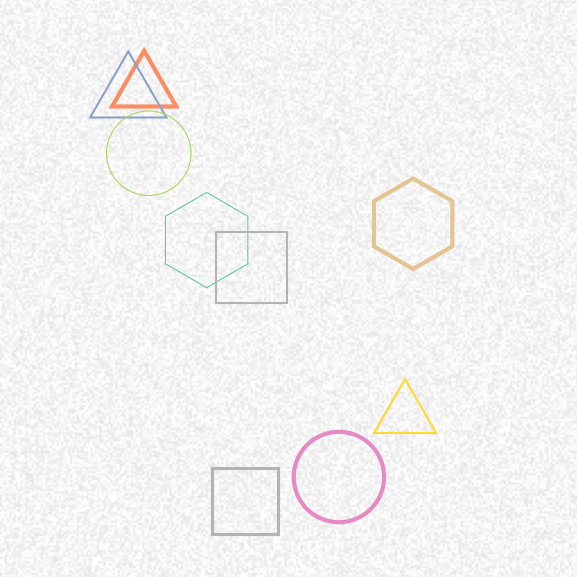[{"shape": "hexagon", "thickness": 0.5, "radius": 0.41, "center": [0.358, 0.583]}, {"shape": "triangle", "thickness": 2, "radius": 0.32, "center": [0.25, 0.847]}, {"shape": "triangle", "thickness": 1, "radius": 0.38, "center": [0.222, 0.834]}, {"shape": "circle", "thickness": 2, "radius": 0.39, "center": [0.587, 0.173]}, {"shape": "circle", "thickness": 0.5, "radius": 0.37, "center": [0.258, 0.734]}, {"shape": "triangle", "thickness": 1, "radius": 0.31, "center": [0.701, 0.28]}, {"shape": "hexagon", "thickness": 2, "radius": 0.39, "center": [0.715, 0.612]}, {"shape": "square", "thickness": 1.5, "radius": 0.29, "center": [0.425, 0.131]}, {"shape": "square", "thickness": 1, "radius": 0.31, "center": [0.436, 0.536]}]